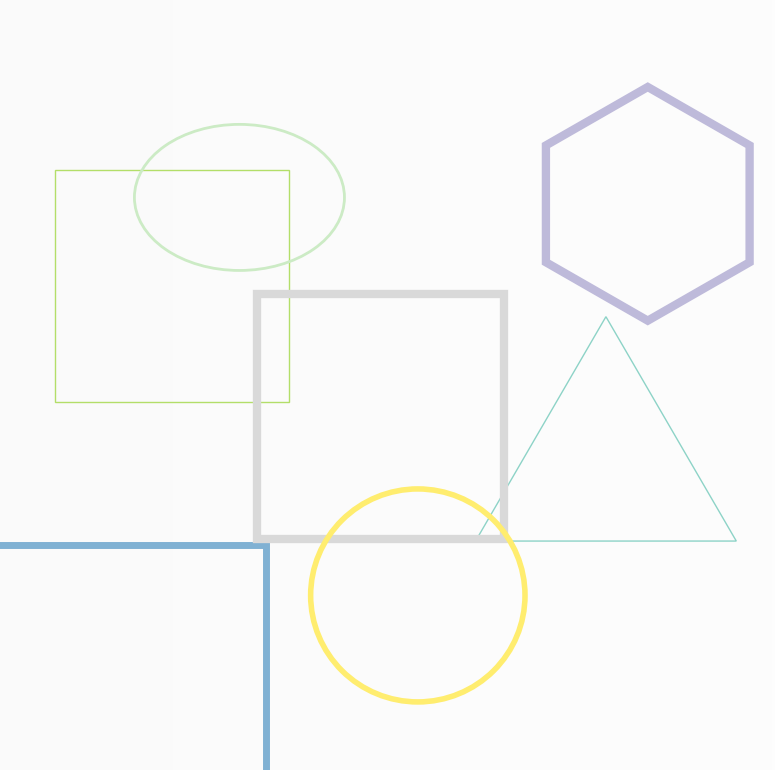[{"shape": "triangle", "thickness": 0.5, "radius": 0.97, "center": [0.782, 0.394]}, {"shape": "hexagon", "thickness": 3, "radius": 0.76, "center": [0.836, 0.735]}, {"shape": "square", "thickness": 2.5, "radius": 0.88, "center": [0.166, 0.115]}, {"shape": "square", "thickness": 0.5, "radius": 0.76, "center": [0.222, 0.628]}, {"shape": "square", "thickness": 3, "radius": 0.79, "center": [0.491, 0.459]}, {"shape": "oval", "thickness": 1, "radius": 0.68, "center": [0.309, 0.744]}, {"shape": "circle", "thickness": 2, "radius": 0.69, "center": [0.539, 0.227]}]